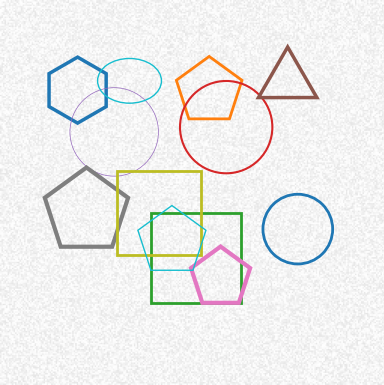[{"shape": "circle", "thickness": 2, "radius": 0.45, "center": [0.774, 0.405]}, {"shape": "hexagon", "thickness": 2.5, "radius": 0.43, "center": [0.202, 0.766]}, {"shape": "pentagon", "thickness": 2, "radius": 0.45, "center": [0.543, 0.764]}, {"shape": "square", "thickness": 2, "radius": 0.59, "center": [0.51, 0.33]}, {"shape": "circle", "thickness": 1.5, "radius": 0.6, "center": [0.587, 0.67]}, {"shape": "circle", "thickness": 0.5, "radius": 0.57, "center": [0.297, 0.657]}, {"shape": "triangle", "thickness": 2.5, "radius": 0.44, "center": [0.747, 0.79]}, {"shape": "pentagon", "thickness": 3, "radius": 0.4, "center": [0.573, 0.279]}, {"shape": "pentagon", "thickness": 3, "radius": 0.57, "center": [0.225, 0.451]}, {"shape": "square", "thickness": 2, "radius": 0.55, "center": [0.413, 0.447]}, {"shape": "oval", "thickness": 1, "radius": 0.41, "center": [0.336, 0.79]}, {"shape": "pentagon", "thickness": 1, "radius": 0.46, "center": [0.447, 0.373]}]